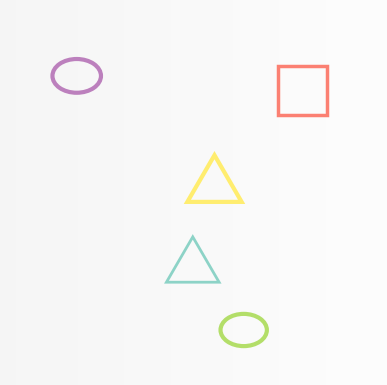[{"shape": "triangle", "thickness": 2, "radius": 0.39, "center": [0.497, 0.306]}, {"shape": "square", "thickness": 2.5, "radius": 0.31, "center": [0.781, 0.765]}, {"shape": "oval", "thickness": 3, "radius": 0.3, "center": [0.629, 0.143]}, {"shape": "oval", "thickness": 3, "radius": 0.31, "center": [0.198, 0.803]}, {"shape": "triangle", "thickness": 3, "radius": 0.4, "center": [0.554, 0.516]}]